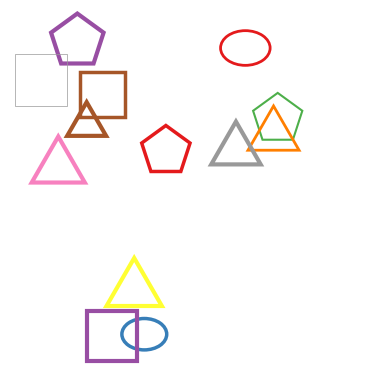[{"shape": "oval", "thickness": 2, "radius": 0.32, "center": [0.637, 0.875]}, {"shape": "pentagon", "thickness": 2.5, "radius": 0.33, "center": [0.431, 0.608]}, {"shape": "oval", "thickness": 2.5, "radius": 0.29, "center": [0.375, 0.132]}, {"shape": "pentagon", "thickness": 1.5, "radius": 0.34, "center": [0.721, 0.691]}, {"shape": "square", "thickness": 3, "radius": 0.33, "center": [0.29, 0.128]}, {"shape": "pentagon", "thickness": 3, "radius": 0.36, "center": [0.201, 0.893]}, {"shape": "triangle", "thickness": 2, "radius": 0.38, "center": [0.71, 0.648]}, {"shape": "triangle", "thickness": 3, "radius": 0.42, "center": [0.349, 0.247]}, {"shape": "triangle", "thickness": 3, "radius": 0.29, "center": [0.225, 0.676]}, {"shape": "square", "thickness": 2.5, "radius": 0.29, "center": [0.266, 0.755]}, {"shape": "triangle", "thickness": 3, "radius": 0.4, "center": [0.151, 0.566]}, {"shape": "square", "thickness": 0.5, "radius": 0.33, "center": [0.107, 0.792]}, {"shape": "triangle", "thickness": 3, "radius": 0.37, "center": [0.613, 0.61]}]